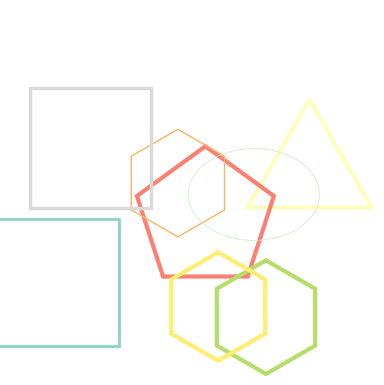[{"shape": "square", "thickness": 2, "radius": 0.83, "center": [0.144, 0.267]}, {"shape": "triangle", "thickness": 2.5, "radius": 0.93, "center": [0.804, 0.554]}, {"shape": "pentagon", "thickness": 3, "radius": 0.94, "center": [0.534, 0.433]}, {"shape": "hexagon", "thickness": 1, "radius": 0.7, "center": [0.462, 0.524]}, {"shape": "hexagon", "thickness": 3, "radius": 0.74, "center": [0.691, 0.176]}, {"shape": "square", "thickness": 2.5, "radius": 0.78, "center": [0.235, 0.615]}, {"shape": "oval", "thickness": 0.5, "radius": 0.85, "center": [0.659, 0.495]}, {"shape": "hexagon", "thickness": 3, "radius": 0.7, "center": [0.567, 0.204]}]